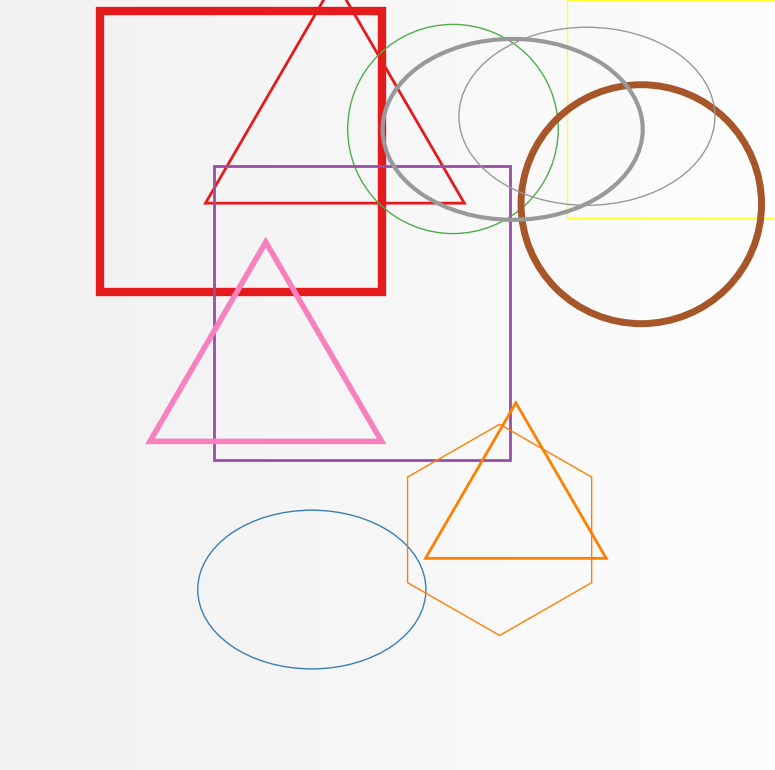[{"shape": "square", "thickness": 3, "radius": 0.91, "center": [0.311, 0.803]}, {"shape": "triangle", "thickness": 1, "radius": 0.96, "center": [0.432, 0.833]}, {"shape": "oval", "thickness": 0.5, "radius": 0.74, "center": [0.402, 0.234]}, {"shape": "circle", "thickness": 0.5, "radius": 0.68, "center": [0.584, 0.832]}, {"shape": "square", "thickness": 1, "radius": 0.96, "center": [0.467, 0.593]}, {"shape": "hexagon", "thickness": 0.5, "radius": 0.69, "center": [0.645, 0.312]}, {"shape": "triangle", "thickness": 1, "radius": 0.67, "center": [0.666, 0.342]}, {"shape": "square", "thickness": 0.5, "radius": 0.71, "center": [0.873, 0.859]}, {"shape": "circle", "thickness": 2.5, "radius": 0.78, "center": [0.827, 0.735]}, {"shape": "triangle", "thickness": 2, "radius": 0.86, "center": [0.343, 0.513]}, {"shape": "oval", "thickness": 1.5, "radius": 0.84, "center": [0.661, 0.832]}, {"shape": "oval", "thickness": 0.5, "radius": 0.83, "center": [0.757, 0.849]}]